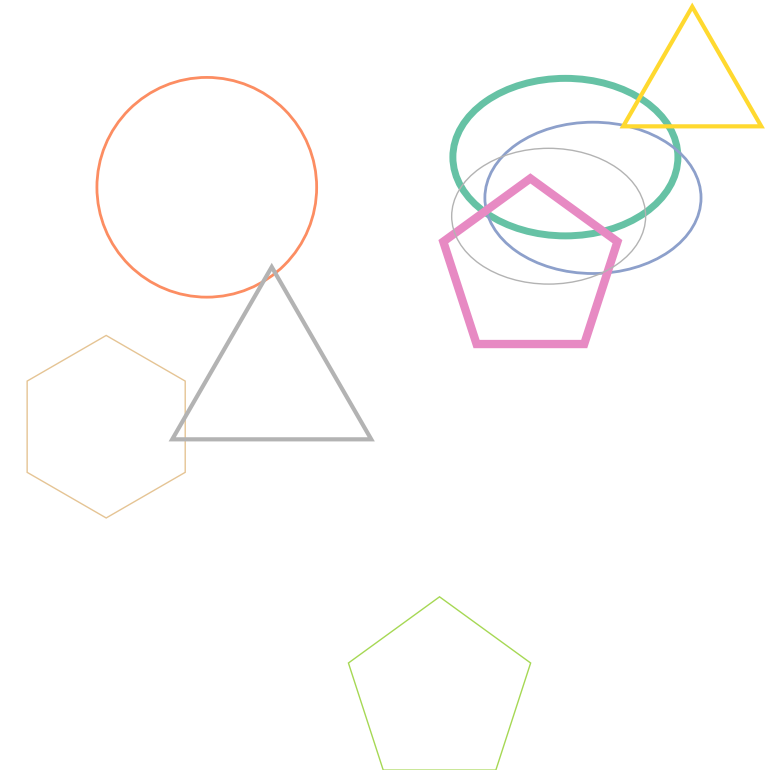[{"shape": "oval", "thickness": 2.5, "radius": 0.73, "center": [0.734, 0.796]}, {"shape": "circle", "thickness": 1, "radius": 0.71, "center": [0.269, 0.757]}, {"shape": "oval", "thickness": 1, "radius": 0.7, "center": [0.77, 0.743]}, {"shape": "pentagon", "thickness": 3, "radius": 0.59, "center": [0.689, 0.649]}, {"shape": "pentagon", "thickness": 0.5, "radius": 0.62, "center": [0.571, 0.101]}, {"shape": "triangle", "thickness": 1.5, "radius": 0.52, "center": [0.899, 0.888]}, {"shape": "hexagon", "thickness": 0.5, "radius": 0.59, "center": [0.138, 0.446]}, {"shape": "oval", "thickness": 0.5, "radius": 0.63, "center": [0.713, 0.719]}, {"shape": "triangle", "thickness": 1.5, "radius": 0.75, "center": [0.353, 0.504]}]